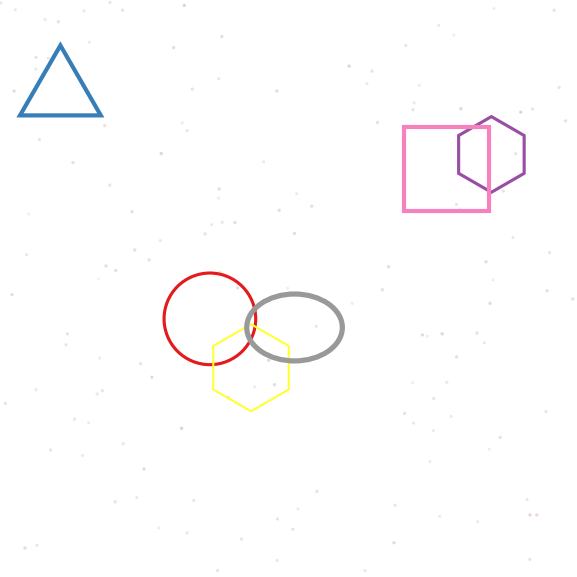[{"shape": "circle", "thickness": 1.5, "radius": 0.4, "center": [0.363, 0.447]}, {"shape": "triangle", "thickness": 2, "radius": 0.4, "center": [0.105, 0.84]}, {"shape": "hexagon", "thickness": 1.5, "radius": 0.33, "center": [0.851, 0.732]}, {"shape": "hexagon", "thickness": 1, "radius": 0.38, "center": [0.435, 0.362]}, {"shape": "square", "thickness": 2, "radius": 0.37, "center": [0.773, 0.706]}, {"shape": "oval", "thickness": 2.5, "radius": 0.41, "center": [0.51, 0.432]}]